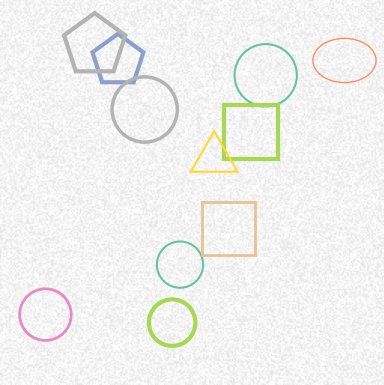[{"shape": "circle", "thickness": 1.5, "radius": 0.3, "center": [0.468, 0.313]}, {"shape": "circle", "thickness": 1.5, "radius": 0.4, "center": [0.69, 0.805]}, {"shape": "oval", "thickness": 1, "radius": 0.41, "center": [0.895, 0.843]}, {"shape": "pentagon", "thickness": 3, "radius": 0.35, "center": [0.306, 0.843]}, {"shape": "circle", "thickness": 2, "radius": 0.33, "center": [0.118, 0.183]}, {"shape": "square", "thickness": 3, "radius": 0.35, "center": [0.653, 0.656]}, {"shape": "circle", "thickness": 3, "radius": 0.3, "center": [0.447, 0.162]}, {"shape": "triangle", "thickness": 1.5, "radius": 0.35, "center": [0.556, 0.589]}, {"shape": "square", "thickness": 2, "radius": 0.34, "center": [0.594, 0.405]}, {"shape": "pentagon", "thickness": 3, "radius": 0.42, "center": [0.246, 0.882]}, {"shape": "circle", "thickness": 2.5, "radius": 0.42, "center": [0.376, 0.716]}]